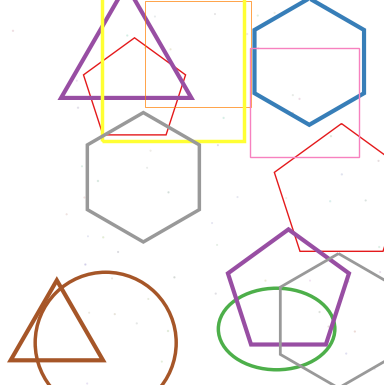[{"shape": "pentagon", "thickness": 1, "radius": 0.92, "center": [0.887, 0.496]}, {"shape": "pentagon", "thickness": 1, "radius": 0.7, "center": [0.349, 0.762]}, {"shape": "hexagon", "thickness": 3, "radius": 0.82, "center": [0.803, 0.84]}, {"shape": "oval", "thickness": 2.5, "radius": 0.76, "center": [0.718, 0.145]}, {"shape": "pentagon", "thickness": 3, "radius": 0.83, "center": [0.749, 0.239]}, {"shape": "triangle", "thickness": 3, "radius": 0.98, "center": [0.328, 0.843]}, {"shape": "square", "thickness": 0.5, "radius": 0.69, "center": [0.513, 0.86]}, {"shape": "square", "thickness": 2.5, "radius": 0.92, "center": [0.45, 0.819]}, {"shape": "circle", "thickness": 2.5, "radius": 0.92, "center": [0.275, 0.11]}, {"shape": "triangle", "thickness": 3, "radius": 0.69, "center": [0.148, 0.133]}, {"shape": "square", "thickness": 1, "radius": 0.71, "center": [0.792, 0.734]}, {"shape": "hexagon", "thickness": 2.5, "radius": 0.84, "center": [0.372, 0.54]}, {"shape": "hexagon", "thickness": 2, "radius": 0.87, "center": [0.879, 0.167]}]